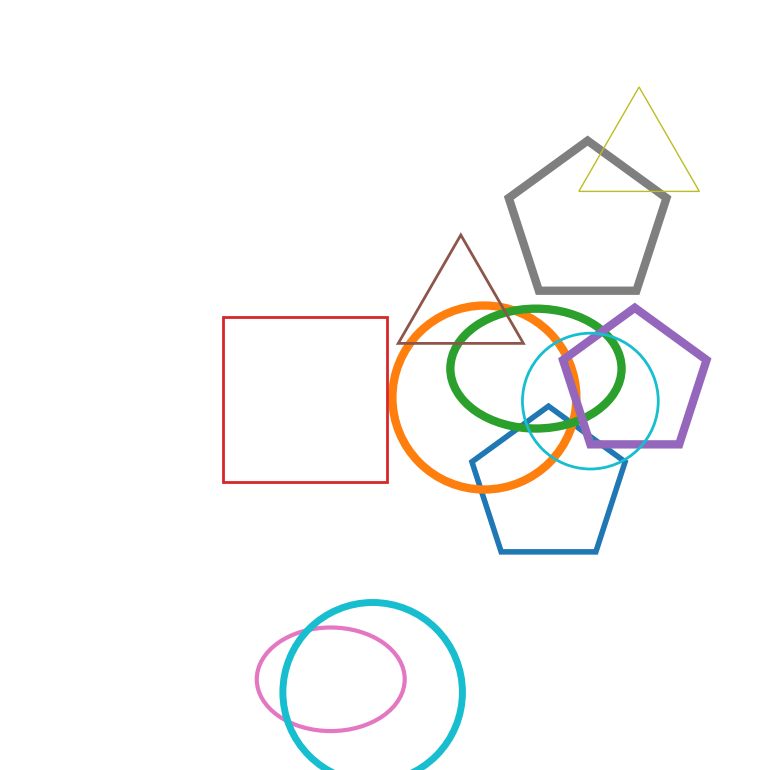[{"shape": "pentagon", "thickness": 2, "radius": 0.52, "center": [0.712, 0.368]}, {"shape": "circle", "thickness": 3, "radius": 0.6, "center": [0.629, 0.484]}, {"shape": "oval", "thickness": 3, "radius": 0.56, "center": [0.696, 0.521]}, {"shape": "square", "thickness": 1, "radius": 0.53, "center": [0.396, 0.481]}, {"shape": "pentagon", "thickness": 3, "radius": 0.49, "center": [0.824, 0.502]}, {"shape": "triangle", "thickness": 1, "radius": 0.47, "center": [0.598, 0.601]}, {"shape": "oval", "thickness": 1.5, "radius": 0.48, "center": [0.43, 0.118]}, {"shape": "pentagon", "thickness": 3, "radius": 0.54, "center": [0.763, 0.71]}, {"shape": "triangle", "thickness": 0.5, "radius": 0.45, "center": [0.83, 0.797]}, {"shape": "circle", "thickness": 1, "radius": 0.44, "center": [0.767, 0.479]}, {"shape": "circle", "thickness": 2.5, "radius": 0.58, "center": [0.484, 0.101]}]